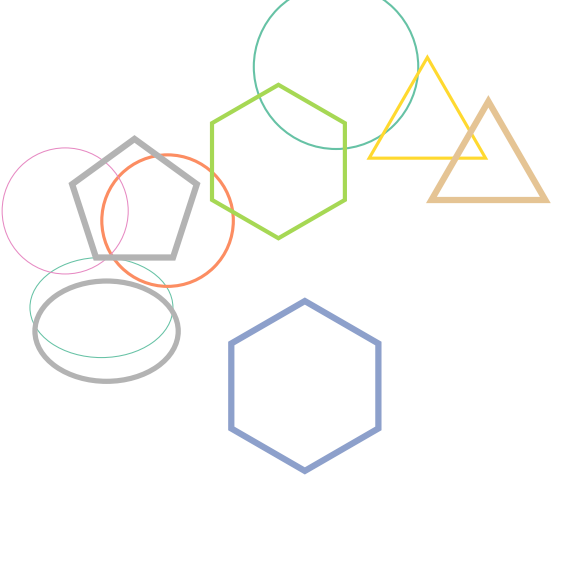[{"shape": "oval", "thickness": 0.5, "radius": 0.62, "center": [0.176, 0.467]}, {"shape": "circle", "thickness": 1, "radius": 0.71, "center": [0.582, 0.883]}, {"shape": "circle", "thickness": 1.5, "radius": 0.57, "center": [0.29, 0.617]}, {"shape": "hexagon", "thickness": 3, "radius": 0.74, "center": [0.528, 0.331]}, {"shape": "circle", "thickness": 0.5, "radius": 0.55, "center": [0.113, 0.634]}, {"shape": "hexagon", "thickness": 2, "radius": 0.66, "center": [0.482, 0.719]}, {"shape": "triangle", "thickness": 1.5, "radius": 0.58, "center": [0.74, 0.783]}, {"shape": "triangle", "thickness": 3, "radius": 0.57, "center": [0.846, 0.71]}, {"shape": "oval", "thickness": 2.5, "radius": 0.62, "center": [0.185, 0.426]}, {"shape": "pentagon", "thickness": 3, "radius": 0.57, "center": [0.233, 0.645]}]